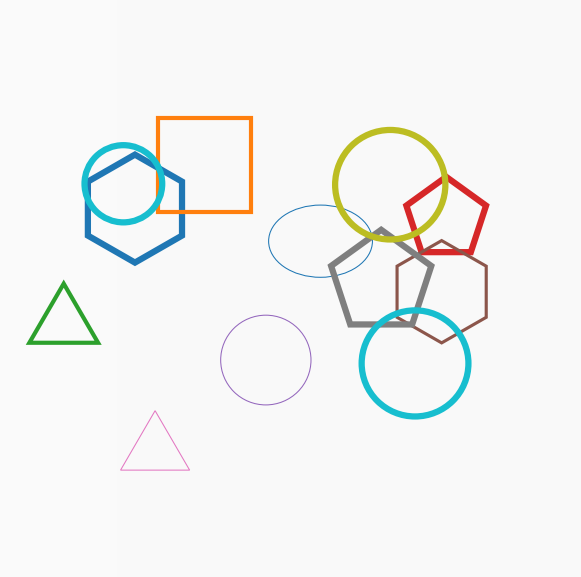[{"shape": "oval", "thickness": 0.5, "radius": 0.45, "center": [0.551, 0.581]}, {"shape": "hexagon", "thickness": 3, "radius": 0.47, "center": [0.232, 0.638]}, {"shape": "square", "thickness": 2, "radius": 0.4, "center": [0.352, 0.713]}, {"shape": "triangle", "thickness": 2, "radius": 0.34, "center": [0.11, 0.44]}, {"shape": "pentagon", "thickness": 3, "radius": 0.36, "center": [0.768, 0.621]}, {"shape": "circle", "thickness": 0.5, "radius": 0.39, "center": [0.457, 0.376]}, {"shape": "hexagon", "thickness": 1.5, "radius": 0.44, "center": [0.76, 0.494]}, {"shape": "triangle", "thickness": 0.5, "radius": 0.34, "center": [0.267, 0.219]}, {"shape": "pentagon", "thickness": 3, "radius": 0.45, "center": [0.656, 0.511]}, {"shape": "circle", "thickness": 3, "radius": 0.47, "center": [0.671, 0.679]}, {"shape": "circle", "thickness": 3, "radius": 0.33, "center": [0.212, 0.681]}, {"shape": "circle", "thickness": 3, "radius": 0.46, "center": [0.714, 0.37]}]